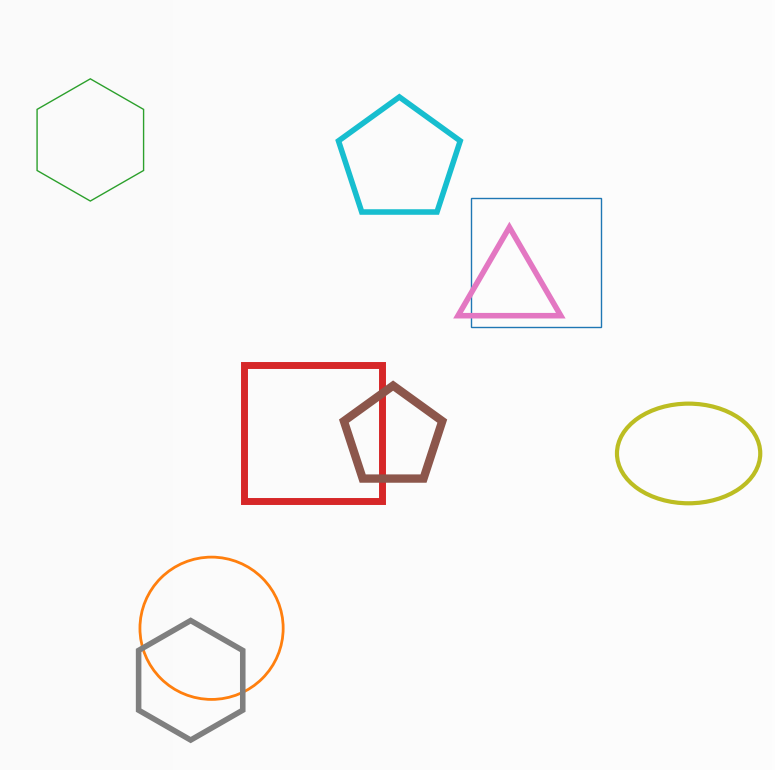[{"shape": "square", "thickness": 0.5, "radius": 0.42, "center": [0.692, 0.659]}, {"shape": "circle", "thickness": 1, "radius": 0.46, "center": [0.273, 0.184]}, {"shape": "hexagon", "thickness": 0.5, "radius": 0.4, "center": [0.117, 0.818]}, {"shape": "square", "thickness": 2.5, "radius": 0.44, "center": [0.404, 0.438]}, {"shape": "pentagon", "thickness": 3, "radius": 0.33, "center": [0.507, 0.432]}, {"shape": "triangle", "thickness": 2, "radius": 0.38, "center": [0.657, 0.628]}, {"shape": "hexagon", "thickness": 2, "radius": 0.39, "center": [0.246, 0.116]}, {"shape": "oval", "thickness": 1.5, "radius": 0.46, "center": [0.889, 0.411]}, {"shape": "pentagon", "thickness": 2, "radius": 0.41, "center": [0.515, 0.791]}]